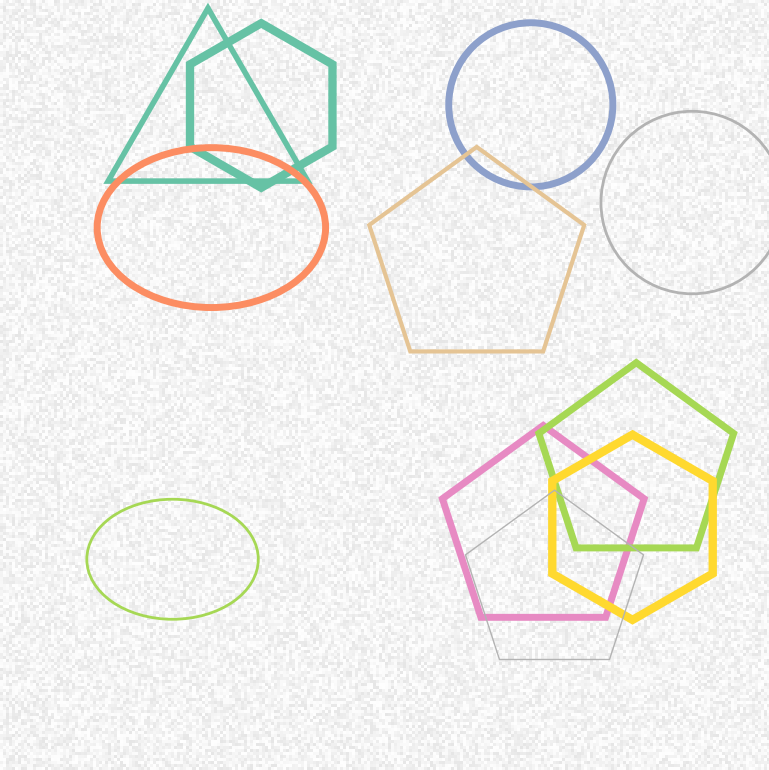[{"shape": "hexagon", "thickness": 3, "radius": 0.53, "center": [0.339, 0.863]}, {"shape": "triangle", "thickness": 2, "radius": 0.75, "center": [0.27, 0.84]}, {"shape": "oval", "thickness": 2.5, "radius": 0.74, "center": [0.275, 0.704]}, {"shape": "circle", "thickness": 2.5, "radius": 0.53, "center": [0.689, 0.864]}, {"shape": "pentagon", "thickness": 2.5, "radius": 0.69, "center": [0.706, 0.31]}, {"shape": "pentagon", "thickness": 2.5, "radius": 0.66, "center": [0.826, 0.396]}, {"shape": "oval", "thickness": 1, "radius": 0.56, "center": [0.224, 0.274]}, {"shape": "hexagon", "thickness": 3, "radius": 0.6, "center": [0.821, 0.315]}, {"shape": "pentagon", "thickness": 1.5, "radius": 0.73, "center": [0.619, 0.662]}, {"shape": "circle", "thickness": 1, "radius": 0.59, "center": [0.899, 0.737]}, {"shape": "pentagon", "thickness": 0.5, "radius": 0.61, "center": [0.72, 0.242]}]